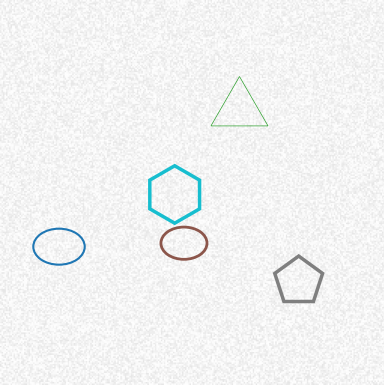[{"shape": "oval", "thickness": 1.5, "radius": 0.33, "center": [0.153, 0.359]}, {"shape": "triangle", "thickness": 0.5, "radius": 0.43, "center": [0.622, 0.716]}, {"shape": "oval", "thickness": 2, "radius": 0.3, "center": [0.478, 0.368]}, {"shape": "pentagon", "thickness": 2.5, "radius": 0.33, "center": [0.776, 0.27]}, {"shape": "hexagon", "thickness": 2.5, "radius": 0.37, "center": [0.454, 0.495]}]